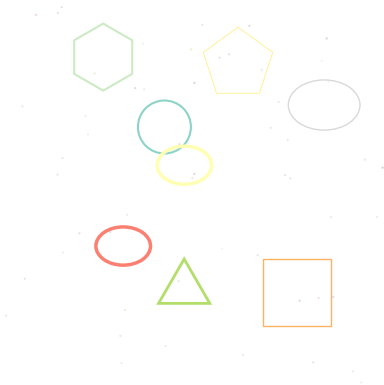[{"shape": "circle", "thickness": 1.5, "radius": 0.34, "center": [0.427, 0.67]}, {"shape": "oval", "thickness": 2.5, "radius": 0.35, "center": [0.479, 0.571]}, {"shape": "oval", "thickness": 2.5, "radius": 0.35, "center": [0.32, 0.361]}, {"shape": "square", "thickness": 1, "radius": 0.44, "center": [0.771, 0.241]}, {"shape": "triangle", "thickness": 2, "radius": 0.38, "center": [0.478, 0.25]}, {"shape": "oval", "thickness": 1, "radius": 0.47, "center": [0.842, 0.727]}, {"shape": "hexagon", "thickness": 1.5, "radius": 0.44, "center": [0.268, 0.852]}, {"shape": "pentagon", "thickness": 0.5, "radius": 0.47, "center": [0.618, 0.835]}]